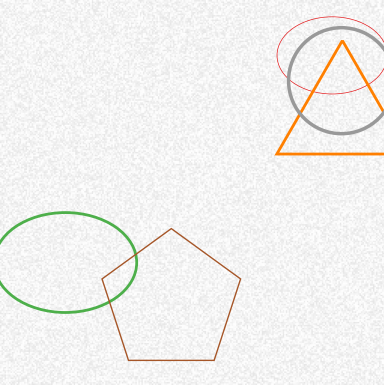[{"shape": "oval", "thickness": 0.5, "radius": 0.72, "center": [0.863, 0.856]}, {"shape": "oval", "thickness": 2, "radius": 0.93, "center": [0.17, 0.318]}, {"shape": "triangle", "thickness": 2, "radius": 0.98, "center": [0.889, 0.698]}, {"shape": "pentagon", "thickness": 1, "radius": 0.95, "center": [0.445, 0.217]}, {"shape": "circle", "thickness": 2.5, "radius": 0.69, "center": [0.887, 0.79]}]